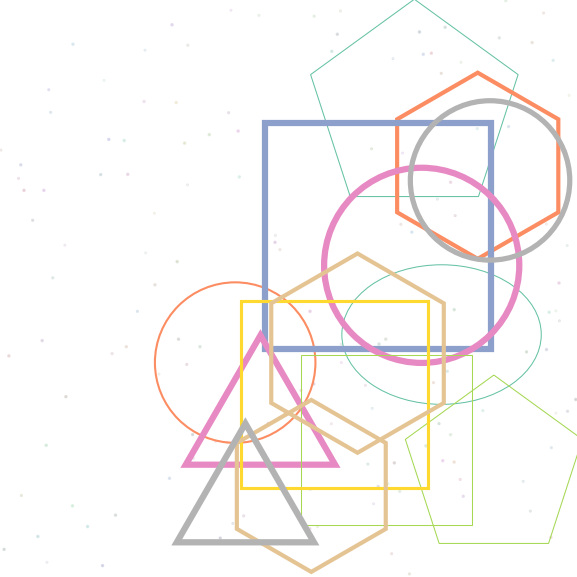[{"shape": "oval", "thickness": 0.5, "radius": 0.86, "center": [0.765, 0.42]}, {"shape": "pentagon", "thickness": 0.5, "radius": 0.94, "center": [0.717, 0.812]}, {"shape": "circle", "thickness": 1, "radius": 0.69, "center": [0.407, 0.371]}, {"shape": "hexagon", "thickness": 2, "radius": 0.81, "center": [0.827, 0.712]}, {"shape": "square", "thickness": 3, "radius": 0.98, "center": [0.655, 0.59]}, {"shape": "triangle", "thickness": 3, "radius": 0.75, "center": [0.451, 0.269]}, {"shape": "circle", "thickness": 3, "radius": 0.84, "center": [0.73, 0.54]}, {"shape": "square", "thickness": 0.5, "radius": 0.74, "center": [0.669, 0.237]}, {"shape": "pentagon", "thickness": 0.5, "radius": 0.81, "center": [0.855, 0.189]}, {"shape": "square", "thickness": 1.5, "radius": 0.81, "center": [0.579, 0.316]}, {"shape": "hexagon", "thickness": 2, "radius": 0.74, "center": [0.539, 0.158]}, {"shape": "hexagon", "thickness": 2, "radius": 0.86, "center": [0.619, 0.388]}, {"shape": "triangle", "thickness": 3, "radius": 0.69, "center": [0.425, 0.129]}, {"shape": "circle", "thickness": 2.5, "radius": 0.69, "center": [0.849, 0.687]}]